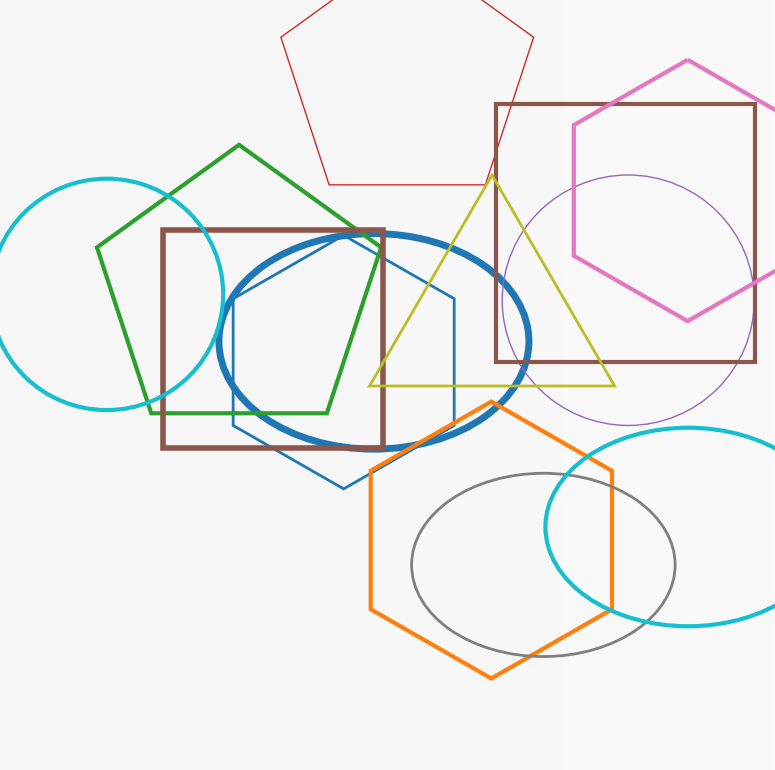[{"shape": "hexagon", "thickness": 1, "radius": 0.82, "center": [0.443, 0.53]}, {"shape": "oval", "thickness": 2.5, "radius": 1.0, "center": [0.482, 0.557]}, {"shape": "hexagon", "thickness": 1.5, "radius": 0.9, "center": [0.634, 0.299]}, {"shape": "pentagon", "thickness": 1.5, "radius": 0.96, "center": [0.308, 0.619]}, {"shape": "pentagon", "thickness": 0.5, "radius": 0.86, "center": [0.525, 0.899]}, {"shape": "circle", "thickness": 0.5, "radius": 0.81, "center": [0.811, 0.61]}, {"shape": "square", "thickness": 1.5, "radius": 0.84, "center": [0.807, 0.697]}, {"shape": "square", "thickness": 2, "radius": 0.71, "center": [0.352, 0.56]}, {"shape": "hexagon", "thickness": 1.5, "radius": 0.85, "center": [0.887, 0.753]}, {"shape": "oval", "thickness": 1, "radius": 0.85, "center": [0.701, 0.266]}, {"shape": "triangle", "thickness": 1, "radius": 0.91, "center": [0.635, 0.59]}, {"shape": "oval", "thickness": 1.5, "radius": 0.92, "center": [0.888, 0.316]}, {"shape": "circle", "thickness": 1.5, "radius": 0.75, "center": [0.138, 0.618]}]